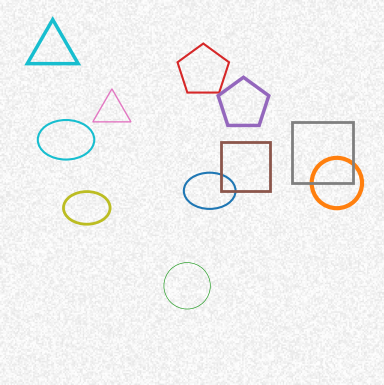[{"shape": "oval", "thickness": 1.5, "radius": 0.34, "center": [0.545, 0.504]}, {"shape": "circle", "thickness": 3, "radius": 0.33, "center": [0.875, 0.525]}, {"shape": "circle", "thickness": 0.5, "radius": 0.3, "center": [0.486, 0.258]}, {"shape": "pentagon", "thickness": 1.5, "radius": 0.35, "center": [0.528, 0.817]}, {"shape": "pentagon", "thickness": 2.5, "radius": 0.35, "center": [0.632, 0.73]}, {"shape": "square", "thickness": 2, "radius": 0.32, "center": [0.639, 0.569]}, {"shape": "triangle", "thickness": 1, "radius": 0.29, "center": [0.291, 0.712]}, {"shape": "square", "thickness": 2, "radius": 0.4, "center": [0.837, 0.604]}, {"shape": "oval", "thickness": 2, "radius": 0.3, "center": [0.225, 0.46]}, {"shape": "triangle", "thickness": 2.5, "radius": 0.38, "center": [0.137, 0.873]}, {"shape": "oval", "thickness": 1.5, "radius": 0.37, "center": [0.172, 0.637]}]